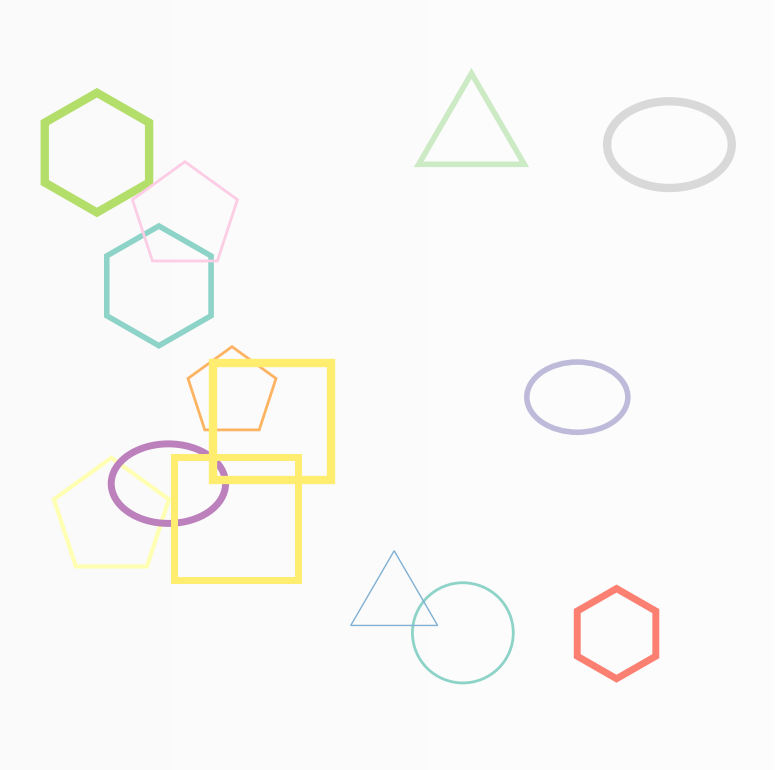[{"shape": "circle", "thickness": 1, "radius": 0.33, "center": [0.597, 0.178]}, {"shape": "hexagon", "thickness": 2, "radius": 0.39, "center": [0.205, 0.629]}, {"shape": "pentagon", "thickness": 1.5, "radius": 0.39, "center": [0.144, 0.327]}, {"shape": "oval", "thickness": 2, "radius": 0.33, "center": [0.745, 0.484]}, {"shape": "hexagon", "thickness": 2.5, "radius": 0.29, "center": [0.796, 0.177]}, {"shape": "triangle", "thickness": 0.5, "radius": 0.32, "center": [0.509, 0.22]}, {"shape": "pentagon", "thickness": 1, "radius": 0.3, "center": [0.299, 0.49]}, {"shape": "hexagon", "thickness": 3, "radius": 0.39, "center": [0.125, 0.802]}, {"shape": "pentagon", "thickness": 1, "radius": 0.36, "center": [0.239, 0.719]}, {"shape": "oval", "thickness": 3, "radius": 0.4, "center": [0.864, 0.812]}, {"shape": "oval", "thickness": 2.5, "radius": 0.37, "center": [0.217, 0.372]}, {"shape": "triangle", "thickness": 2, "radius": 0.39, "center": [0.608, 0.826]}, {"shape": "square", "thickness": 2.5, "radius": 0.4, "center": [0.304, 0.327]}, {"shape": "square", "thickness": 3, "radius": 0.38, "center": [0.351, 0.452]}]